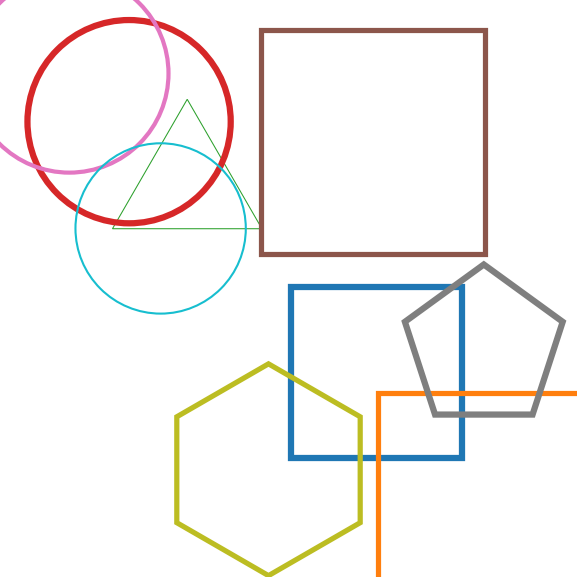[{"shape": "square", "thickness": 3, "radius": 0.74, "center": [0.652, 0.354]}, {"shape": "square", "thickness": 2.5, "radius": 0.87, "center": [0.829, 0.144]}, {"shape": "triangle", "thickness": 0.5, "radius": 0.75, "center": [0.324, 0.678]}, {"shape": "circle", "thickness": 3, "radius": 0.88, "center": [0.224, 0.788]}, {"shape": "square", "thickness": 2.5, "radius": 0.97, "center": [0.646, 0.753]}, {"shape": "circle", "thickness": 2, "radius": 0.86, "center": [0.12, 0.872]}, {"shape": "pentagon", "thickness": 3, "radius": 0.72, "center": [0.838, 0.397]}, {"shape": "hexagon", "thickness": 2.5, "radius": 0.92, "center": [0.465, 0.186]}, {"shape": "circle", "thickness": 1, "radius": 0.74, "center": [0.278, 0.604]}]